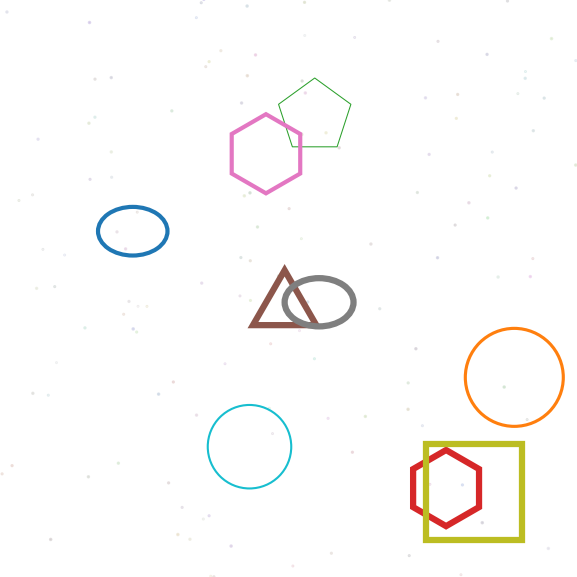[{"shape": "oval", "thickness": 2, "radius": 0.3, "center": [0.23, 0.599]}, {"shape": "circle", "thickness": 1.5, "radius": 0.42, "center": [0.891, 0.346]}, {"shape": "pentagon", "thickness": 0.5, "radius": 0.33, "center": [0.545, 0.798]}, {"shape": "hexagon", "thickness": 3, "radius": 0.33, "center": [0.772, 0.154]}, {"shape": "triangle", "thickness": 3, "radius": 0.32, "center": [0.493, 0.468]}, {"shape": "hexagon", "thickness": 2, "radius": 0.34, "center": [0.461, 0.733]}, {"shape": "oval", "thickness": 3, "radius": 0.3, "center": [0.553, 0.476]}, {"shape": "square", "thickness": 3, "radius": 0.42, "center": [0.82, 0.147]}, {"shape": "circle", "thickness": 1, "radius": 0.36, "center": [0.432, 0.226]}]